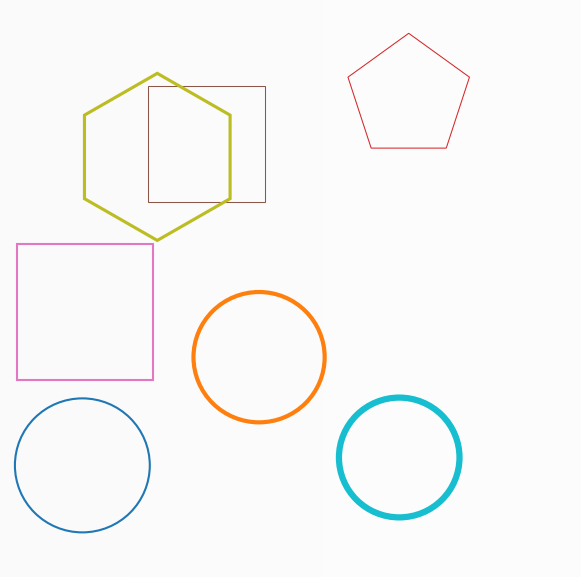[{"shape": "circle", "thickness": 1, "radius": 0.58, "center": [0.142, 0.193]}, {"shape": "circle", "thickness": 2, "radius": 0.56, "center": [0.446, 0.381]}, {"shape": "pentagon", "thickness": 0.5, "radius": 0.55, "center": [0.703, 0.832]}, {"shape": "square", "thickness": 0.5, "radius": 0.51, "center": [0.355, 0.75]}, {"shape": "square", "thickness": 1, "radius": 0.59, "center": [0.146, 0.459]}, {"shape": "hexagon", "thickness": 1.5, "radius": 0.72, "center": [0.271, 0.727]}, {"shape": "circle", "thickness": 3, "radius": 0.52, "center": [0.687, 0.207]}]